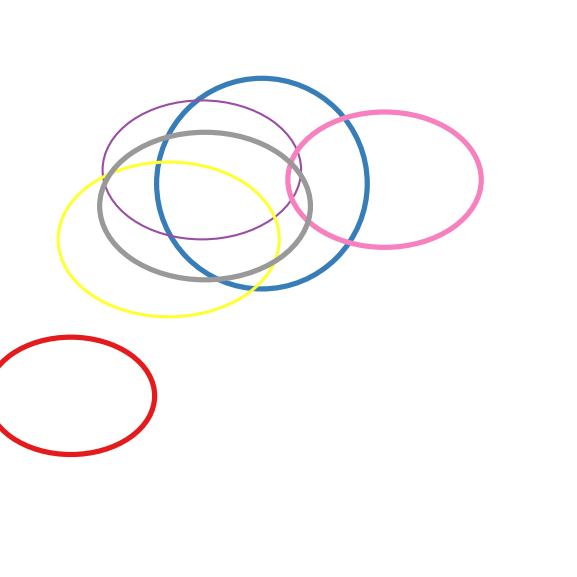[{"shape": "oval", "thickness": 2.5, "radius": 0.73, "center": [0.123, 0.314]}, {"shape": "circle", "thickness": 2.5, "radius": 0.91, "center": [0.454, 0.681]}, {"shape": "oval", "thickness": 1, "radius": 0.86, "center": [0.35, 0.705]}, {"shape": "oval", "thickness": 1.5, "radius": 0.96, "center": [0.292, 0.585]}, {"shape": "oval", "thickness": 2.5, "radius": 0.84, "center": [0.666, 0.688]}, {"shape": "oval", "thickness": 2.5, "radius": 0.91, "center": [0.355, 0.642]}]